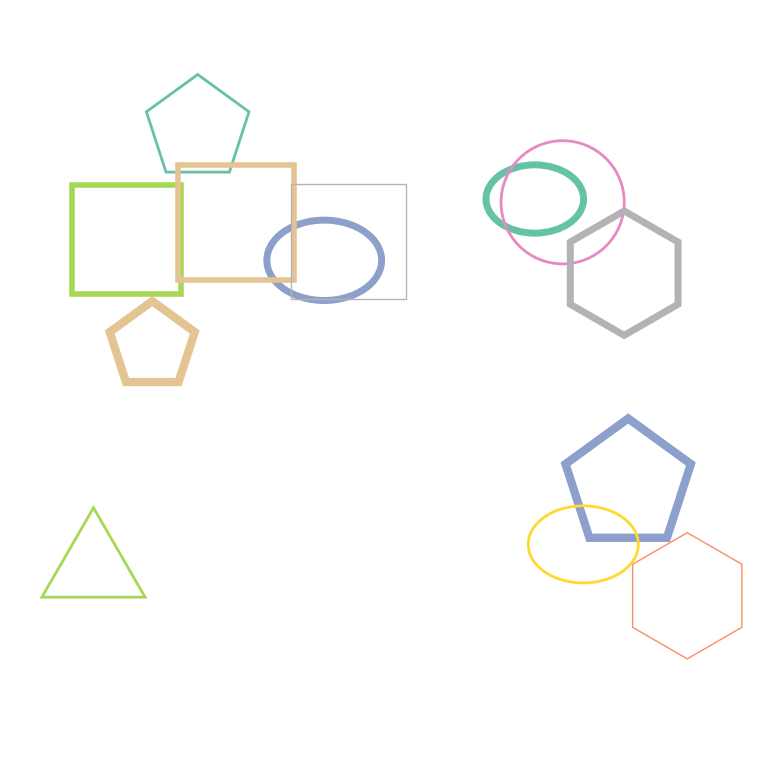[{"shape": "pentagon", "thickness": 1, "radius": 0.35, "center": [0.257, 0.833]}, {"shape": "oval", "thickness": 2.5, "radius": 0.32, "center": [0.695, 0.742]}, {"shape": "hexagon", "thickness": 0.5, "radius": 0.41, "center": [0.893, 0.226]}, {"shape": "oval", "thickness": 2.5, "radius": 0.37, "center": [0.421, 0.662]}, {"shape": "pentagon", "thickness": 3, "radius": 0.43, "center": [0.816, 0.371]}, {"shape": "circle", "thickness": 1, "radius": 0.4, "center": [0.731, 0.737]}, {"shape": "square", "thickness": 2, "radius": 0.35, "center": [0.164, 0.688]}, {"shape": "triangle", "thickness": 1, "radius": 0.39, "center": [0.121, 0.263]}, {"shape": "oval", "thickness": 1, "radius": 0.36, "center": [0.757, 0.293]}, {"shape": "square", "thickness": 2, "radius": 0.38, "center": [0.307, 0.711]}, {"shape": "pentagon", "thickness": 3, "radius": 0.29, "center": [0.198, 0.551]}, {"shape": "square", "thickness": 0.5, "radius": 0.37, "center": [0.453, 0.687]}, {"shape": "hexagon", "thickness": 2.5, "radius": 0.4, "center": [0.811, 0.645]}]